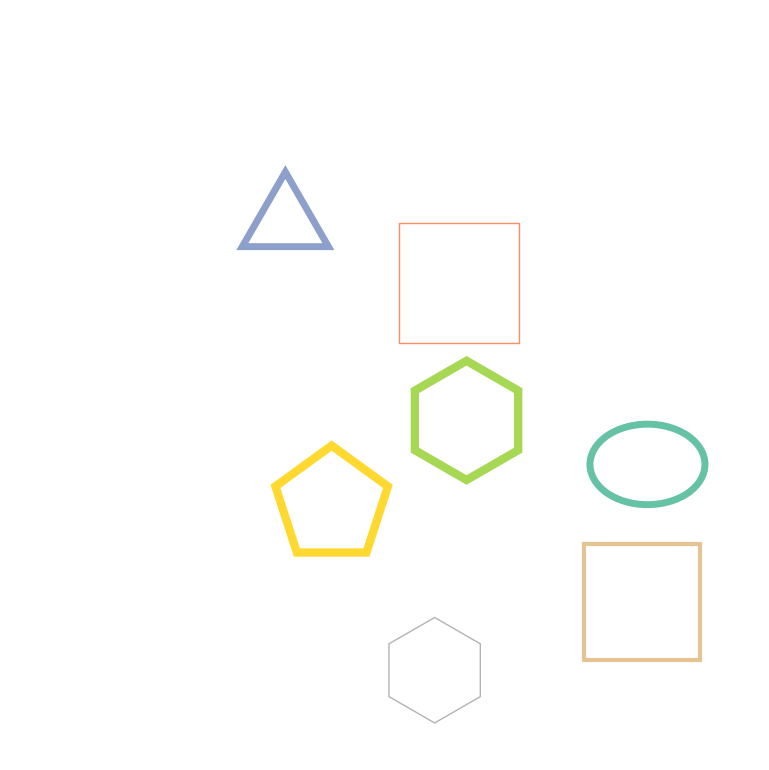[{"shape": "oval", "thickness": 2.5, "radius": 0.37, "center": [0.841, 0.397]}, {"shape": "square", "thickness": 0.5, "radius": 0.39, "center": [0.596, 0.633]}, {"shape": "triangle", "thickness": 2.5, "radius": 0.32, "center": [0.371, 0.712]}, {"shape": "hexagon", "thickness": 3, "radius": 0.39, "center": [0.606, 0.454]}, {"shape": "pentagon", "thickness": 3, "radius": 0.38, "center": [0.431, 0.345]}, {"shape": "square", "thickness": 1.5, "radius": 0.38, "center": [0.834, 0.218]}, {"shape": "hexagon", "thickness": 0.5, "radius": 0.34, "center": [0.564, 0.13]}]